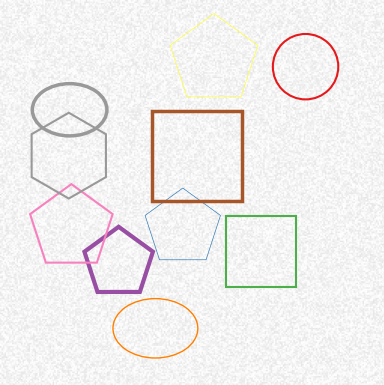[{"shape": "circle", "thickness": 1.5, "radius": 0.42, "center": [0.794, 0.827]}, {"shape": "pentagon", "thickness": 0.5, "radius": 0.51, "center": [0.475, 0.409]}, {"shape": "square", "thickness": 1.5, "radius": 0.46, "center": [0.678, 0.347]}, {"shape": "pentagon", "thickness": 3, "radius": 0.47, "center": [0.308, 0.317]}, {"shape": "oval", "thickness": 1, "radius": 0.55, "center": [0.404, 0.147]}, {"shape": "pentagon", "thickness": 0.5, "radius": 0.6, "center": [0.556, 0.845]}, {"shape": "square", "thickness": 2.5, "radius": 0.58, "center": [0.512, 0.595]}, {"shape": "pentagon", "thickness": 1.5, "radius": 0.56, "center": [0.185, 0.409]}, {"shape": "hexagon", "thickness": 1.5, "radius": 0.56, "center": [0.179, 0.596]}, {"shape": "oval", "thickness": 2.5, "radius": 0.48, "center": [0.181, 0.715]}]